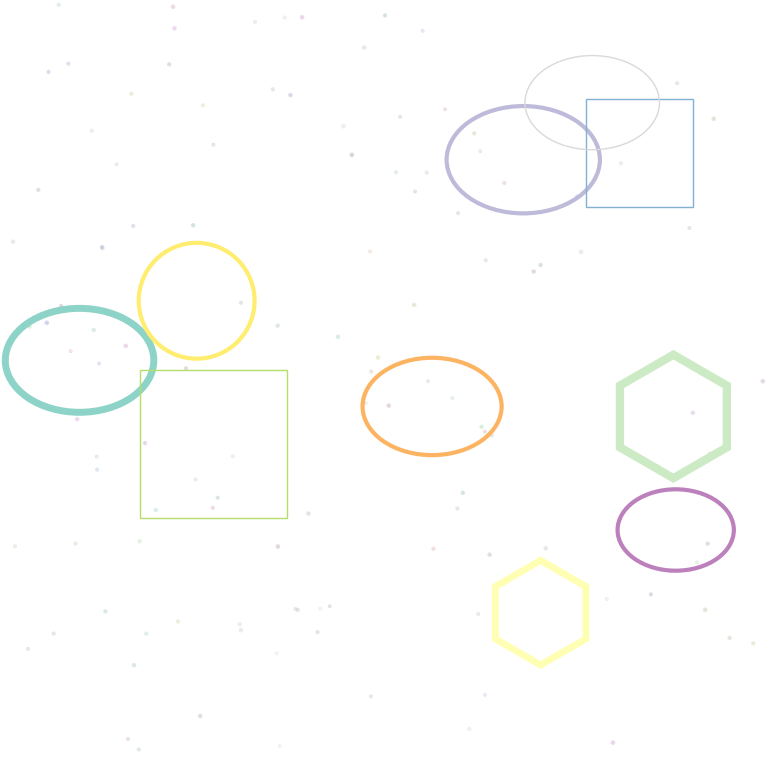[{"shape": "oval", "thickness": 2.5, "radius": 0.48, "center": [0.103, 0.532]}, {"shape": "hexagon", "thickness": 2.5, "radius": 0.34, "center": [0.702, 0.204]}, {"shape": "oval", "thickness": 1.5, "radius": 0.5, "center": [0.68, 0.793]}, {"shape": "square", "thickness": 0.5, "radius": 0.35, "center": [0.831, 0.802]}, {"shape": "oval", "thickness": 1.5, "radius": 0.45, "center": [0.561, 0.472]}, {"shape": "square", "thickness": 0.5, "radius": 0.48, "center": [0.277, 0.423]}, {"shape": "oval", "thickness": 0.5, "radius": 0.44, "center": [0.769, 0.867]}, {"shape": "oval", "thickness": 1.5, "radius": 0.38, "center": [0.878, 0.312]}, {"shape": "hexagon", "thickness": 3, "radius": 0.4, "center": [0.875, 0.459]}, {"shape": "circle", "thickness": 1.5, "radius": 0.38, "center": [0.255, 0.609]}]